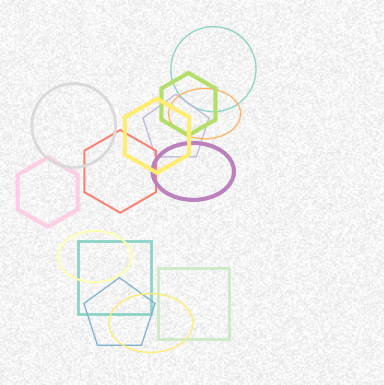[{"shape": "circle", "thickness": 1, "radius": 0.55, "center": [0.554, 0.82]}, {"shape": "square", "thickness": 2, "radius": 0.48, "center": [0.297, 0.279]}, {"shape": "oval", "thickness": 1.5, "radius": 0.47, "center": [0.246, 0.334]}, {"shape": "pentagon", "thickness": 1, "radius": 0.45, "center": [0.457, 0.665]}, {"shape": "hexagon", "thickness": 1.5, "radius": 0.54, "center": [0.312, 0.555]}, {"shape": "pentagon", "thickness": 1, "radius": 0.49, "center": [0.31, 0.182]}, {"shape": "oval", "thickness": 1, "radius": 0.47, "center": [0.531, 0.705]}, {"shape": "hexagon", "thickness": 3, "radius": 0.4, "center": [0.489, 0.73]}, {"shape": "hexagon", "thickness": 3, "radius": 0.45, "center": [0.124, 0.501]}, {"shape": "circle", "thickness": 2, "radius": 0.54, "center": [0.191, 0.674]}, {"shape": "oval", "thickness": 3, "radius": 0.53, "center": [0.502, 0.555]}, {"shape": "square", "thickness": 2, "radius": 0.46, "center": [0.501, 0.212]}, {"shape": "oval", "thickness": 1, "radius": 0.55, "center": [0.392, 0.161]}, {"shape": "hexagon", "thickness": 3, "radius": 0.48, "center": [0.408, 0.647]}]